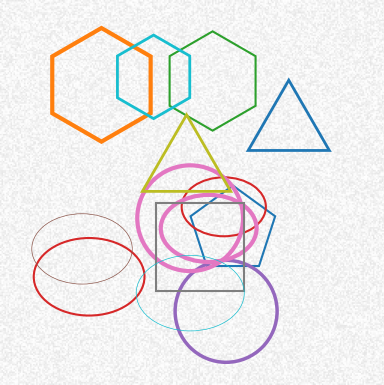[{"shape": "pentagon", "thickness": 1.5, "radius": 0.58, "center": [0.605, 0.403]}, {"shape": "triangle", "thickness": 2, "radius": 0.61, "center": [0.75, 0.67]}, {"shape": "hexagon", "thickness": 3, "radius": 0.74, "center": [0.264, 0.78]}, {"shape": "hexagon", "thickness": 1.5, "radius": 0.64, "center": [0.552, 0.79]}, {"shape": "oval", "thickness": 1.5, "radius": 0.55, "center": [0.581, 0.463]}, {"shape": "oval", "thickness": 1.5, "radius": 0.72, "center": [0.231, 0.281]}, {"shape": "circle", "thickness": 2.5, "radius": 0.66, "center": [0.587, 0.191]}, {"shape": "oval", "thickness": 0.5, "radius": 0.65, "center": [0.213, 0.353]}, {"shape": "oval", "thickness": 3, "radius": 0.62, "center": [0.542, 0.407]}, {"shape": "circle", "thickness": 3, "radius": 0.69, "center": [0.494, 0.433]}, {"shape": "square", "thickness": 1.5, "radius": 0.58, "center": [0.52, 0.358]}, {"shape": "triangle", "thickness": 2, "radius": 0.66, "center": [0.485, 0.569]}, {"shape": "hexagon", "thickness": 2, "radius": 0.54, "center": [0.399, 0.8]}, {"shape": "oval", "thickness": 0.5, "radius": 0.7, "center": [0.494, 0.239]}]